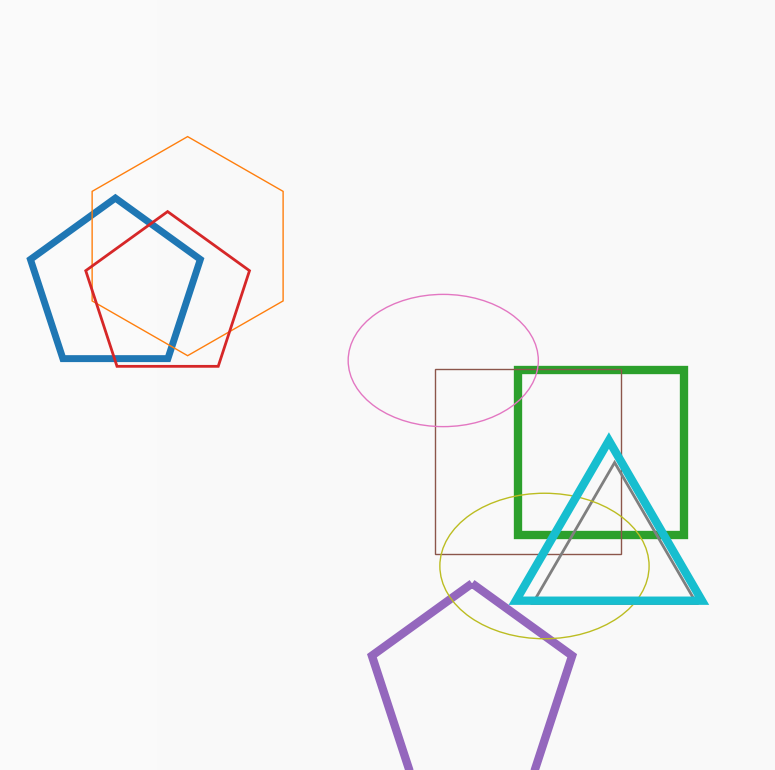[{"shape": "pentagon", "thickness": 2.5, "radius": 0.58, "center": [0.149, 0.627]}, {"shape": "hexagon", "thickness": 0.5, "radius": 0.71, "center": [0.242, 0.68]}, {"shape": "square", "thickness": 3, "radius": 0.54, "center": [0.775, 0.412]}, {"shape": "pentagon", "thickness": 1, "radius": 0.56, "center": [0.216, 0.614]}, {"shape": "pentagon", "thickness": 3, "radius": 0.68, "center": [0.609, 0.106]}, {"shape": "square", "thickness": 0.5, "radius": 0.6, "center": [0.681, 0.401]}, {"shape": "oval", "thickness": 0.5, "radius": 0.61, "center": [0.572, 0.532]}, {"shape": "triangle", "thickness": 1, "radius": 0.61, "center": [0.793, 0.277]}, {"shape": "oval", "thickness": 0.5, "radius": 0.67, "center": [0.703, 0.265]}, {"shape": "triangle", "thickness": 3, "radius": 0.69, "center": [0.786, 0.289]}]